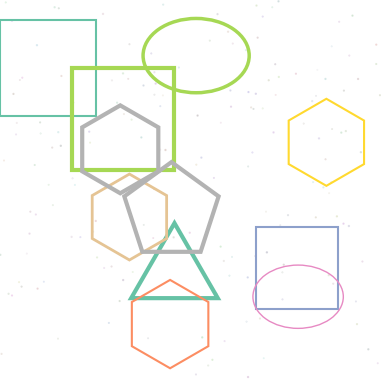[{"shape": "square", "thickness": 1.5, "radius": 0.63, "center": [0.124, 0.824]}, {"shape": "triangle", "thickness": 3, "radius": 0.65, "center": [0.453, 0.291]}, {"shape": "hexagon", "thickness": 1.5, "radius": 0.57, "center": [0.442, 0.158]}, {"shape": "square", "thickness": 1.5, "radius": 0.53, "center": [0.771, 0.304]}, {"shape": "oval", "thickness": 1, "radius": 0.59, "center": [0.774, 0.229]}, {"shape": "oval", "thickness": 2.5, "radius": 0.69, "center": [0.509, 0.856]}, {"shape": "square", "thickness": 3, "radius": 0.66, "center": [0.319, 0.691]}, {"shape": "hexagon", "thickness": 1.5, "radius": 0.57, "center": [0.848, 0.63]}, {"shape": "hexagon", "thickness": 2, "radius": 0.56, "center": [0.336, 0.436]}, {"shape": "pentagon", "thickness": 3, "radius": 0.64, "center": [0.445, 0.45]}, {"shape": "hexagon", "thickness": 3, "radius": 0.57, "center": [0.312, 0.612]}]